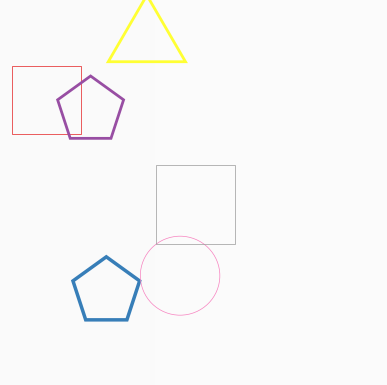[{"shape": "square", "thickness": 0.5, "radius": 0.45, "center": [0.121, 0.741]}, {"shape": "pentagon", "thickness": 2.5, "radius": 0.45, "center": [0.274, 0.242]}, {"shape": "pentagon", "thickness": 2, "radius": 0.45, "center": [0.234, 0.713]}, {"shape": "triangle", "thickness": 2, "radius": 0.58, "center": [0.379, 0.897]}, {"shape": "circle", "thickness": 0.5, "radius": 0.51, "center": [0.465, 0.284]}, {"shape": "square", "thickness": 0.5, "radius": 0.51, "center": [0.504, 0.469]}]